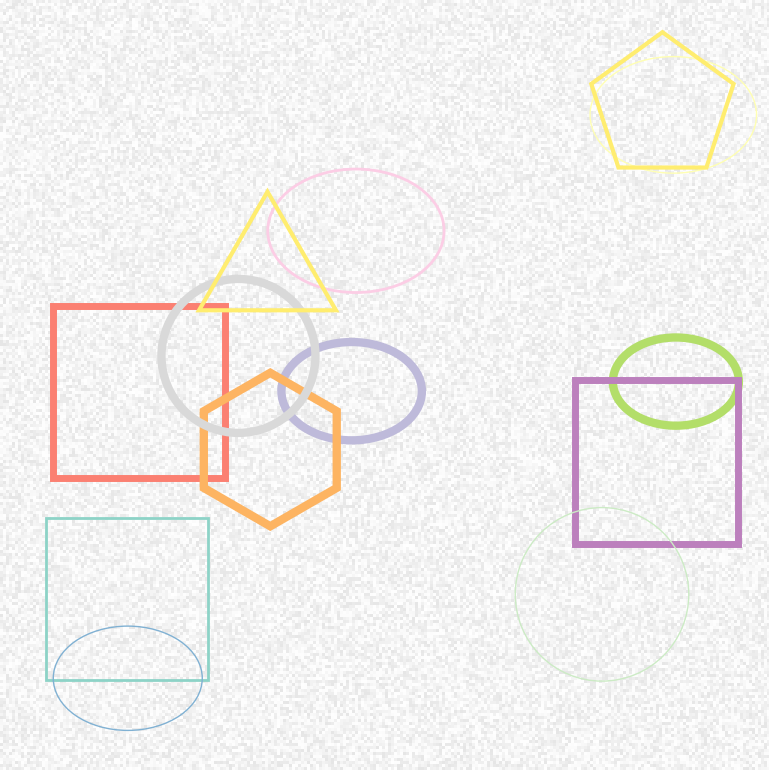[{"shape": "square", "thickness": 1, "radius": 0.53, "center": [0.165, 0.222]}, {"shape": "oval", "thickness": 0.5, "radius": 0.54, "center": [0.874, 0.851]}, {"shape": "oval", "thickness": 3, "radius": 0.46, "center": [0.457, 0.492]}, {"shape": "square", "thickness": 2.5, "radius": 0.56, "center": [0.181, 0.491]}, {"shape": "oval", "thickness": 0.5, "radius": 0.48, "center": [0.166, 0.119]}, {"shape": "hexagon", "thickness": 3, "radius": 0.5, "center": [0.351, 0.416]}, {"shape": "oval", "thickness": 3, "radius": 0.41, "center": [0.878, 0.504]}, {"shape": "oval", "thickness": 1, "radius": 0.57, "center": [0.462, 0.7]}, {"shape": "circle", "thickness": 3, "radius": 0.5, "center": [0.31, 0.538]}, {"shape": "square", "thickness": 2.5, "radius": 0.53, "center": [0.853, 0.4]}, {"shape": "circle", "thickness": 0.5, "radius": 0.56, "center": [0.782, 0.228]}, {"shape": "pentagon", "thickness": 1.5, "radius": 0.49, "center": [0.86, 0.861]}, {"shape": "triangle", "thickness": 1.5, "radius": 0.51, "center": [0.347, 0.648]}]